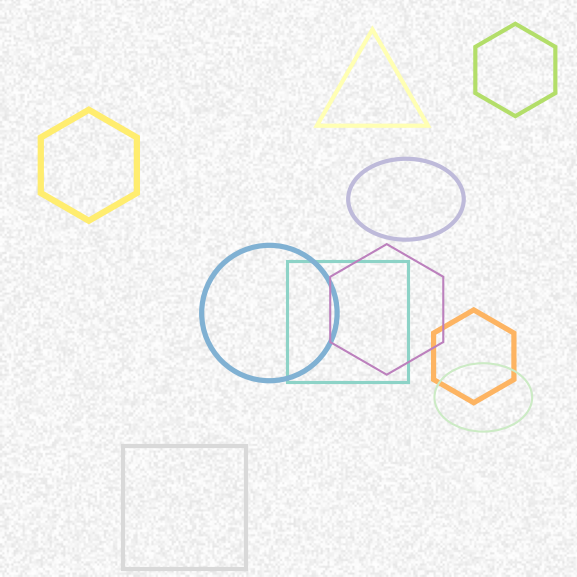[{"shape": "square", "thickness": 1.5, "radius": 0.52, "center": [0.602, 0.442]}, {"shape": "triangle", "thickness": 2, "radius": 0.56, "center": [0.645, 0.837]}, {"shape": "oval", "thickness": 2, "radius": 0.5, "center": [0.703, 0.654]}, {"shape": "circle", "thickness": 2.5, "radius": 0.59, "center": [0.466, 0.457]}, {"shape": "hexagon", "thickness": 2.5, "radius": 0.4, "center": [0.82, 0.382]}, {"shape": "hexagon", "thickness": 2, "radius": 0.4, "center": [0.892, 0.878]}, {"shape": "square", "thickness": 2, "radius": 0.53, "center": [0.319, 0.12]}, {"shape": "hexagon", "thickness": 1, "radius": 0.57, "center": [0.67, 0.463]}, {"shape": "oval", "thickness": 1, "radius": 0.42, "center": [0.837, 0.311]}, {"shape": "hexagon", "thickness": 3, "radius": 0.48, "center": [0.154, 0.713]}]